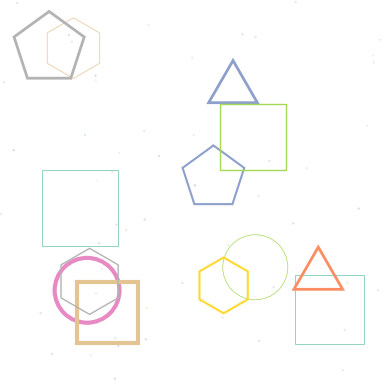[{"shape": "square", "thickness": 0.5, "radius": 0.5, "center": [0.208, 0.46]}, {"shape": "square", "thickness": 0.5, "radius": 0.45, "center": [0.856, 0.197]}, {"shape": "triangle", "thickness": 2, "radius": 0.37, "center": [0.827, 0.285]}, {"shape": "triangle", "thickness": 2, "radius": 0.37, "center": [0.605, 0.77]}, {"shape": "pentagon", "thickness": 1.5, "radius": 0.42, "center": [0.554, 0.538]}, {"shape": "circle", "thickness": 3, "radius": 0.42, "center": [0.226, 0.246]}, {"shape": "square", "thickness": 1, "radius": 0.43, "center": [0.657, 0.644]}, {"shape": "circle", "thickness": 0.5, "radius": 0.42, "center": [0.663, 0.306]}, {"shape": "hexagon", "thickness": 1.5, "radius": 0.36, "center": [0.581, 0.259]}, {"shape": "square", "thickness": 3, "radius": 0.4, "center": [0.279, 0.187]}, {"shape": "hexagon", "thickness": 0.5, "radius": 0.39, "center": [0.191, 0.875]}, {"shape": "pentagon", "thickness": 2, "radius": 0.48, "center": [0.128, 0.874]}, {"shape": "hexagon", "thickness": 1, "radius": 0.43, "center": [0.233, 0.269]}]